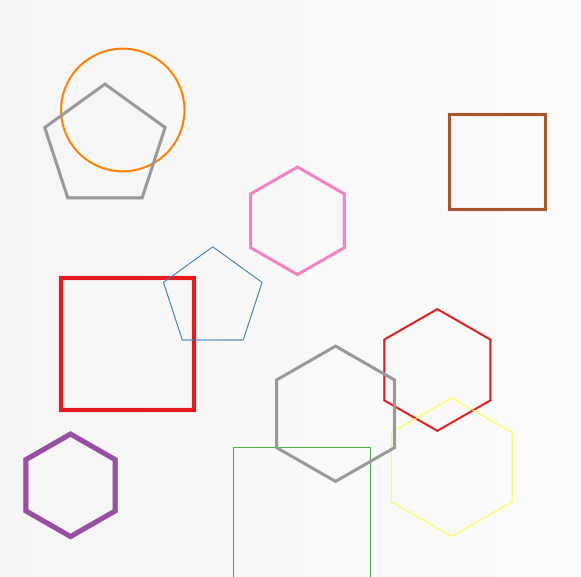[{"shape": "hexagon", "thickness": 1, "radius": 0.53, "center": [0.752, 0.358]}, {"shape": "square", "thickness": 2, "radius": 0.57, "center": [0.22, 0.403]}, {"shape": "pentagon", "thickness": 0.5, "radius": 0.45, "center": [0.366, 0.483]}, {"shape": "square", "thickness": 0.5, "radius": 0.59, "center": [0.519, 0.108]}, {"shape": "hexagon", "thickness": 2.5, "radius": 0.44, "center": [0.121, 0.159]}, {"shape": "circle", "thickness": 1, "radius": 0.53, "center": [0.211, 0.809]}, {"shape": "hexagon", "thickness": 0.5, "radius": 0.6, "center": [0.777, 0.19]}, {"shape": "square", "thickness": 1.5, "radius": 0.41, "center": [0.855, 0.719]}, {"shape": "hexagon", "thickness": 1.5, "radius": 0.47, "center": [0.512, 0.617]}, {"shape": "hexagon", "thickness": 1.5, "radius": 0.59, "center": [0.577, 0.283]}, {"shape": "pentagon", "thickness": 1.5, "radius": 0.54, "center": [0.181, 0.745]}]